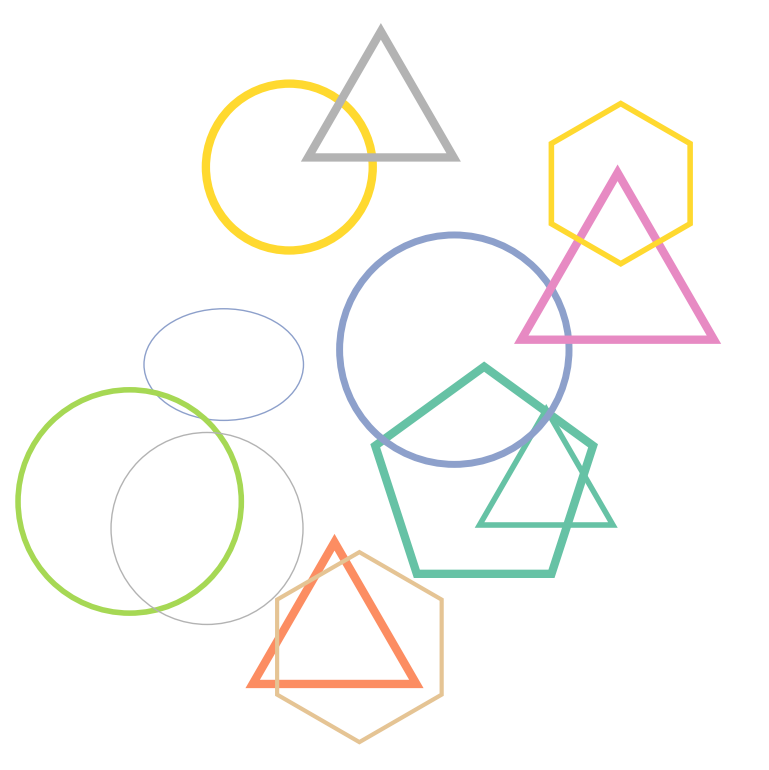[{"shape": "triangle", "thickness": 2, "radius": 0.5, "center": [0.709, 0.368]}, {"shape": "pentagon", "thickness": 3, "radius": 0.74, "center": [0.629, 0.375]}, {"shape": "triangle", "thickness": 3, "radius": 0.61, "center": [0.434, 0.173]}, {"shape": "circle", "thickness": 2.5, "radius": 0.74, "center": [0.59, 0.546]}, {"shape": "oval", "thickness": 0.5, "radius": 0.52, "center": [0.291, 0.527]}, {"shape": "triangle", "thickness": 3, "radius": 0.72, "center": [0.802, 0.631]}, {"shape": "circle", "thickness": 2, "radius": 0.73, "center": [0.168, 0.349]}, {"shape": "circle", "thickness": 3, "radius": 0.54, "center": [0.376, 0.783]}, {"shape": "hexagon", "thickness": 2, "radius": 0.52, "center": [0.806, 0.762]}, {"shape": "hexagon", "thickness": 1.5, "radius": 0.62, "center": [0.467, 0.16]}, {"shape": "triangle", "thickness": 3, "radius": 0.55, "center": [0.495, 0.85]}, {"shape": "circle", "thickness": 0.5, "radius": 0.62, "center": [0.269, 0.314]}]